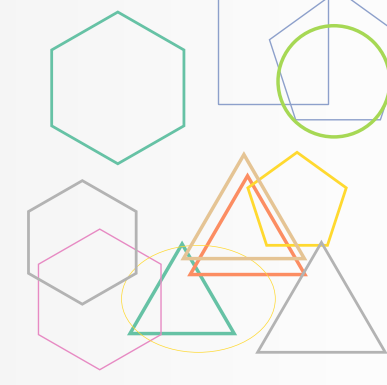[{"shape": "hexagon", "thickness": 2, "radius": 0.99, "center": [0.304, 0.772]}, {"shape": "triangle", "thickness": 2.5, "radius": 0.78, "center": [0.47, 0.211]}, {"shape": "triangle", "thickness": 2.5, "radius": 0.85, "center": [0.639, 0.372]}, {"shape": "pentagon", "thickness": 1, "radius": 0.93, "center": [0.872, 0.839]}, {"shape": "square", "thickness": 1, "radius": 0.71, "center": [0.705, 0.873]}, {"shape": "hexagon", "thickness": 1, "radius": 0.91, "center": [0.257, 0.222]}, {"shape": "circle", "thickness": 2.5, "radius": 0.72, "center": [0.862, 0.789]}, {"shape": "oval", "thickness": 0.5, "radius": 0.99, "center": [0.512, 0.224]}, {"shape": "pentagon", "thickness": 2, "radius": 0.67, "center": [0.767, 0.471]}, {"shape": "triangle", "thickness": 2.5, "radius": 0.9, "center": [0.629, 0.418]}, {"shape": "hexagon", "thickness": 2, "radius": 0.8, "center": [0.212, 0.37]}, {"shape": "triangle", "thickness": 2, "radius": 0.95, "center": [0.829, 0.18]}]